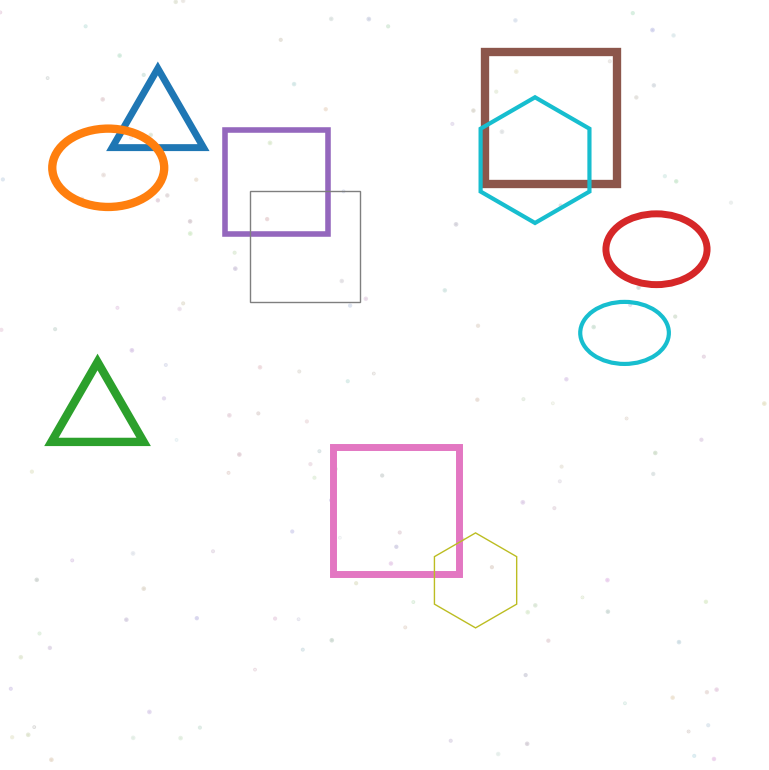[{"shape": "triangle", "thickness": 2.5, "radius": 0.34, "center": [0.205, 0.843]}, {"shape": "oval", "thickness": 3, "radius": 0.36, "center": [0.141, 0.782]}, {"shape": "triangle", "thickness": 3, "radius": 0.35, "center": [0.127, 0.461]}, {"shape": "oval", "thickness": 2.5, "radius": 0.33, "center": [0.853, 0.676]}, {"shape": "square", "thickness": 2, "radius": 0.34, "center": [0.36, 0.764]}, {"shape": "square", "thickness": 3, "radius": 0.43, "center": [0.716, 0.847]}, {"shape": "square", "thickness": 2.5, "radius": 0.41, "center": [0.514, 0.337]}, {"shape": "square", "thickness": 0.5, "radius": 0.36, "center": [0.396, 0.68]}, {"shape": "hexagon", "thickness": 0.5, "radius": 0.31, "center": [0.618, 0.246]}, {"shape": "oval", "thickness": 1.5, "radius": 0.29, "center": [0.811, 0.568]}, {"shape": "hexagon", "thickness": 1.5, "radius": 0.41, "center": [0.695, 0.792]}]